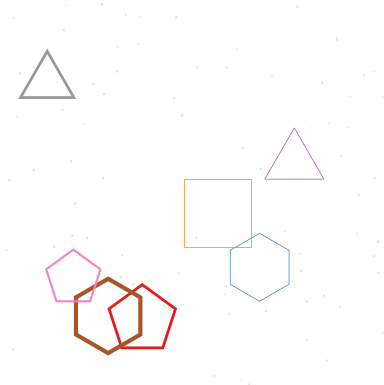[{"shape": "pentagon", "thickness": 2, "radius": 0.45, "center": [0.369, 0.17]}, {"shape": "hexagon", "thickness": 0.5, "radius": 0.44, "center": [0.674, 0.306]}, {"shape": "triangle", "thickness": 0.5, "radius": 0.44, "center": [0.765, 0.579]}, {"shape": "square", "thickness": 0.5, "radius": 0.44, "center": [0.565, 0.447]}, {"shape": "hexagon", "thickness": 3, "radius": 0.48, "center": [0.281, 0.179]}, {"shape": "pentagon", "thickness": 1.5, "radius": 0.37, "center": [0.19, 0.277]}, {"shape": "triangle", "thickness": 2, "radius": 0.4, "center": [0.123, 0.787]}]